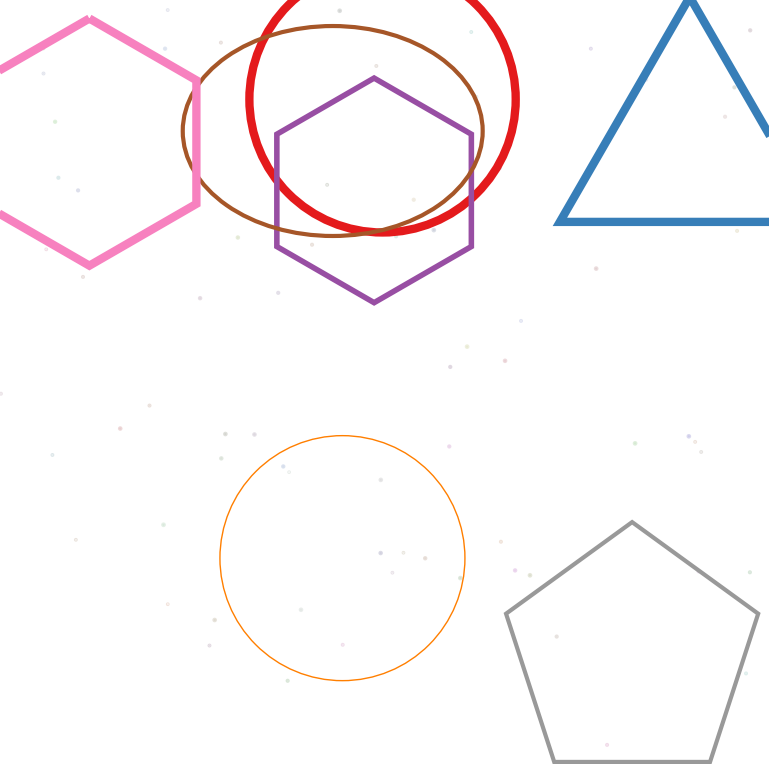[{"shape": "circle", "thickness": 3, "radius": 0.86, "center": [0.497, 0.871]}, {"shape": "triangle", "thickness": 3, "radius": 0.97, "center": [0.896, 0.809]}, {"shape": "hexagon", "thickness": 2, "radius": 0.73, "center": [0.486, 0.753]}, {"shape": "circle", "thickness": 0.5, "radius": 0.8, "center": [0.445, 0.275]}, {"shape": "oval", "thickness": 1.5, "radius": 0.97, "center": [0.432, 0.83]}, {"shape": "hexagon", "thickness": 3, "radius": 0.8, "center": [0.116, 0.815]}, {"shape": "pentagon", "thickness": 1.5, "radius": 0.86, "center": [0.821, 0.15]}]